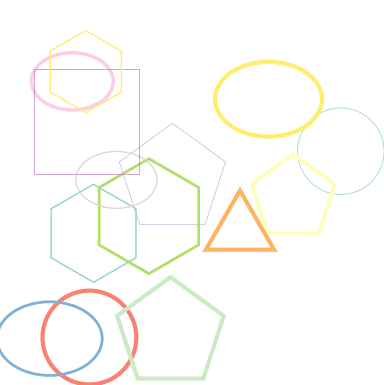[{"shape": "hexagon", "thickness": 1, "radius": 0.64, "center": [0.243, 0.394]}, {"shape": "circle", "thickness": 0.5, "radius": 0.56, "center": [0.885, 0.607]}, {"shape": "pentagon", "thickness": 2.5, "radius": 0.57, "center": [0.762, 0.486]}, {"shape": "pentagon", "thickness": 0.5, "radius": 0.72, "center": [0.448, 0.535]}, {"shape": "circle", "thickness": 3, "radius": 0.61, "center": [0.232, 0.123]}, {"shape": "oval", "thickness": 2, "radius": 0.68, "center": [0.129, 0.12]}, {"shape": "triangle", "thickness": 3, "radius": 0.51, "center": [0.623, 0.403]}, {"shape": "hexagon", "thickness": 2, "radius": 0.75, "center": [0.387, 0.438]}, {"shape": "oval", "thickness": 2.5, "radius": 0.53, "center": [0.188, 0.789]}, {"shape": "oval", "thickness": 1, "radius": 0.53, "center": [0.302, 0.533]}, {"shape": "square", "thickness": 0.5, "radius": 0.68, "center": [0.225, 0.684]}, {"shape": "pentagon", "thickness": 3, "radius": 0.73, "center": [0.443, 0.135]}, {"shape": "hexagon", "thickness": 1, "radius": 0.53, "center": [0.223, 0.814]}, {"shape": "oval", "thickness": 3, "radius": 0.69, "center": [0.697, 0.742]}]